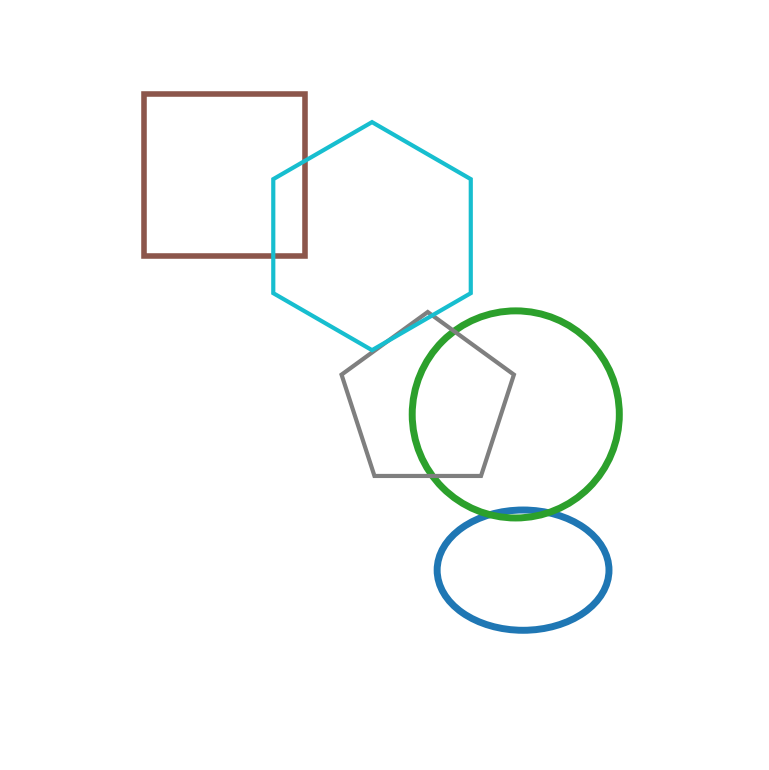[{"shape": "oval", "thickness": 2.5, "radius": 0.56, "center": [0.679, 0.26]}, {"shape": "circle", "thickness": 2.5, "radius": 0.67, "center": [0.67, 0.462]}, {"shape": "square", "thickness": 2, "radius": 0.52, "center": [0.292, 0.773]}, {"shape": "pentagon", "thickness": 1.5, "radius": 0.59, "center": [0.555, 0.477]}, {"shape": "hexagon", "thickness": 1.5, "radius": 0.74, "center": [0.483, 0.693]}]